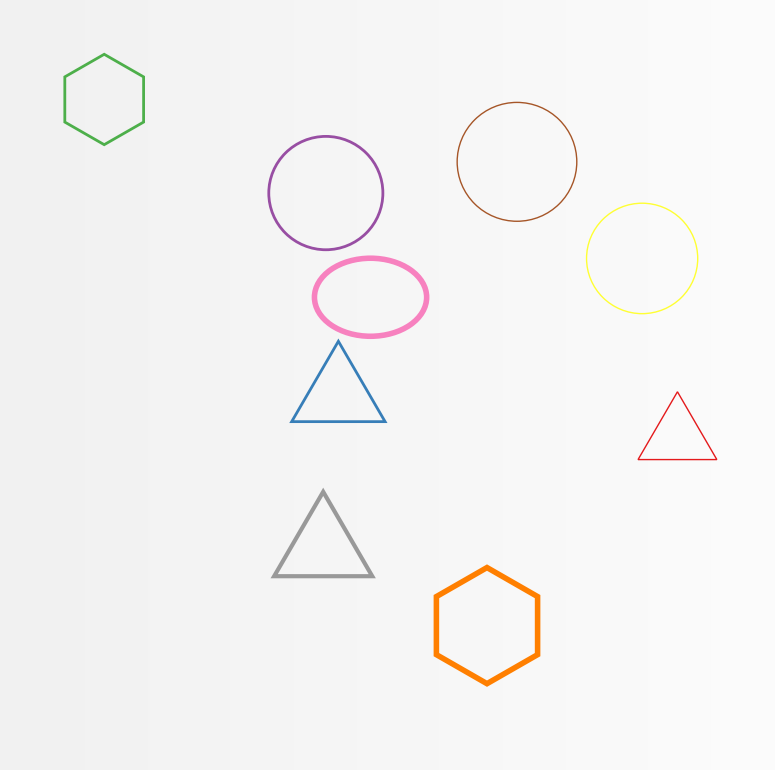[{"shape": "triangle", "thickness": 0.5, "radius": 0.29, "center": [0.874, 0.433]}, {"shape": "triangle", "thickness": 1, "radius": 0.35, "center": [0.437, 0.487]}, {"shape": "hexagon", "thickness": 1, "radius": 0.29, "center": [0.134, 0.871]}, {"shape": "circle", "thickness": 1, "radius": 0.37, "center": [0.42, 0.749]}, {"shape": "hexagon", "thickness": 2, "radius": 0.38, "center": [0.628, 0.188]}, {"shape": "circle", "thickness": 0.5, "radius": 0.36, "center": [0.829, 0.664]}, {"shape": "circle", "thickness": 0.5, "radius": 0.39, "center": [0.667, 0.79]}, {"shape": "oval", "thickness": 2, "radius": 0.36, "center": [0.478, 0.614]}, {"shape": "triangle", "thickness": 1.5, "radius": 0.37, "center": [0.417, 0.288]}]